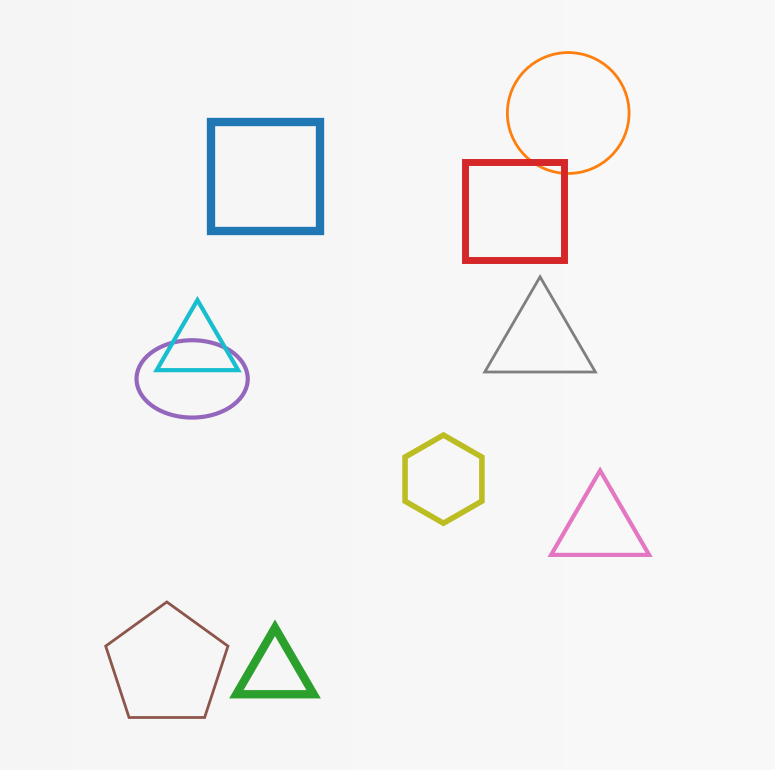[{"shape": "square", "thickness": 3, "radius": 0.35, "center": [0.343, 0.771]}, {"shape": "circle", "thickness": 1, "radius": 0.39, "center": [0.733, 0.853]}, {"shape": "triangle", "thickness": 3, "radius": 0.29, "center": [0.355, 0.127]}, {"shape": "square", "thickness": 2.5, "radius": 0.32, "center": [0.664, 0.725]}, {"shape": "oval", "thickness": 1.5, "radius": 0.36, "center": [0.248, 0.508]}, {"shape": "pentagon", "thickness": 1, "radius": 0.41, "center": [0.215, 0.135]}, {"shape": "triangle", "thickness": 1.5, "radius": 0.37, "center": [0.774, 0.316]}, {"shape": "triangle", "thickness": 1, "radius": 0.41, "center": [0.697, 0.558]}, {"shape": "hexagon", "thickness": 2, "radius": 0.29, "center": [0.572, 0.378]}, {"shape": "triangle", "thickness": 1.5, "radius": 0.3, "center": [0.255, 0.55]}]